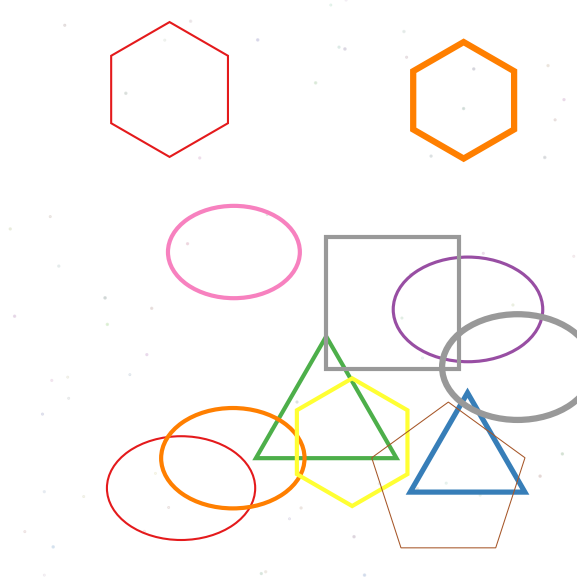[{"shape": "hexagon", "thickness": 1, "radius": 0.58, "center": [0.294, 0.844]}, {"shape": "oval", "thickness": 1, "radius": 0.64, "center": [0.314, 0.154]}, {"shape": "triangle", "thickness": 2.5, "radius": 0.57, "center": [0.81, 0.204]}, {"shape": "triangle", "thickness": 2, "radius": 0.7, "center": [0.565, 0.276]}, {"shape": "oval", "thickness": 1.5, "radius": 0.65, "center": [0.81, 0.463]}, {"shape": "hexagon", "thickness": 3, "radius": 0.5, "center": [0.803, 0.825]}, {"shape": "oval", "thickness": 2, "radius": 0.62, "center": [0.403, 0.206]}, {"shape": "hexagon", "thickness": 2, "radius": 0.55, "center": [0.61, 0.233]}, {"shape": "pentagon", "thickness": 0.5, "radius": 0.7, "center": [0.776, 0.163]}, {"shape": "oval", "thickness": 2, "radius": 0.57, "center": [0.405, 0.563]}, {"shape": "square", "thickness": 2, "radius": 0.57, "center": [0.68, 0.474]}, {"shape": "oval", "thickness": 3, "radius": 0.65, "center": [0.896, 0.364]}]